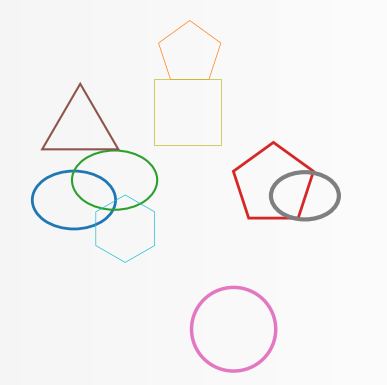[{"shape": "oval", "thickness": 2, "radius": 0.54, "center": [0.191, 0.481]}, {"shape": "pentagon", "thickness": 0.5, "radius": 0.42, "center": [0.49, 0.862]}, {"shape": "oval", "thickness": 1.5, "radius": 0.55, "center": [0.296, 0.532]}, {"shape": "pentagon", "thickness": 2, "radius": 0.54, "center": [0.706, 0.521]}, {"shape": "triangle", "thickness": 1.5, "radius": 0.57, "center": [0.207, 0.669]}, {"shape": "circle", "thickness": 2.5, "radius": 0.54, "center": [0.603, 0.145]}, {"shape": "oval", "thickness": 3, "radius": 0.44, "center": [0.787, 0.491]}, {"shape": "square", "thickness": 0.5, "radius": 0.43, "center": [0.484, 0.708]}, {"shape": "hexagon", "thickness": 0.5, "radius": 0.44, "center": [0.323, 0.406]}]